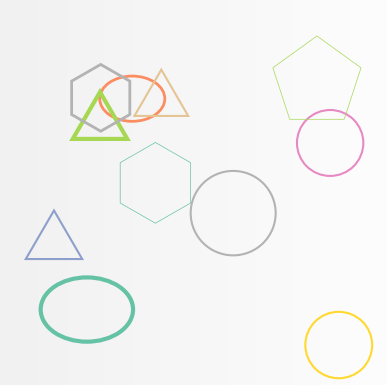[{"shape": "oval", "thickness": 3, "radius": 0.6, "center": [0.224, 0.196]}, {"shape": "hexagon", "thickness": 0.5, "radius": 0.52, "center": [0.401, 0.525]}, {"shape": "oval", "thickness": 2, "radius": 0.42, "center": [0.341, 0.744]}, {"shape": "triangle", "thickness": 1.5, "radius": 0.42, "center": [0.139, 0.369]}, {"shape": "circle", "thickness": 1.5, "radius": 0.43, "center": [0.852, 0.629]}, {"shape": "pentagon", "thickness": 0.5, "radius": 0.6, "center": [0.818, 0.787]}, {"shape": "triangle", "thickness": 3, "radius": 0.41, "center": [0.258, 0.68]}, {"shape": "circle", "thickness": 1.5, "radius": 0.43, "center": [0.874, 0.104]}, {"shape": "triangle", "thickness": 1.5, "radius": 0.4, "center": [0.416, 0.739]}, {"shape": "hexagon", "thickness": 2, "radius": 0.43, "center": [0.26, 0.746]}, {"shape": "circle", "thickness": 1.5, "radius": 0.55, "center": [0.602, 0.446]}]